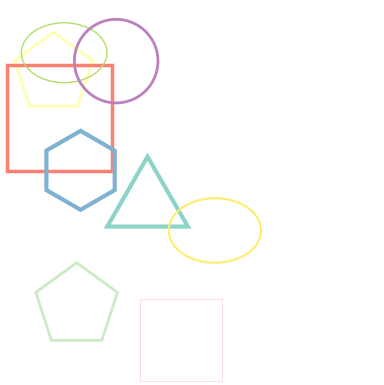[{"shape": "triangle", "thickness": 3, "radius": 0.6, "center": [0.383, 0.472]}, {"shape": "pentagon", "thickness": 2, "radius": 0.53, "center": [0.139, 0.81]}, {"shape": "square", "thickness": 2.5, "radius": 0.69, "center": [0.154, 0.694]}, {"shape": "hexagon", "thickness": 3, "radius": 0.51, "center": [0.209, 0.558]}, {"shape": "oval", "thickness": 1, "radius": 0.56, "center": [0.167, 0.863]}, {"shape": "square", "thickness": 0.5, "radius": 0.53, "center": [0.47, 0.117]}, {"shape": "circle", "thickness": 2, "radius": 0.54, "center": [0.302, 0.841]}, {"shape": "pentagon", "thickness": 2, "radius": 0.56, "center": [0.199, 0.206]}, {"shape": "oval", "thickness": 1.5, "radius": 0.6, "center": [0.558, 0.401]}]